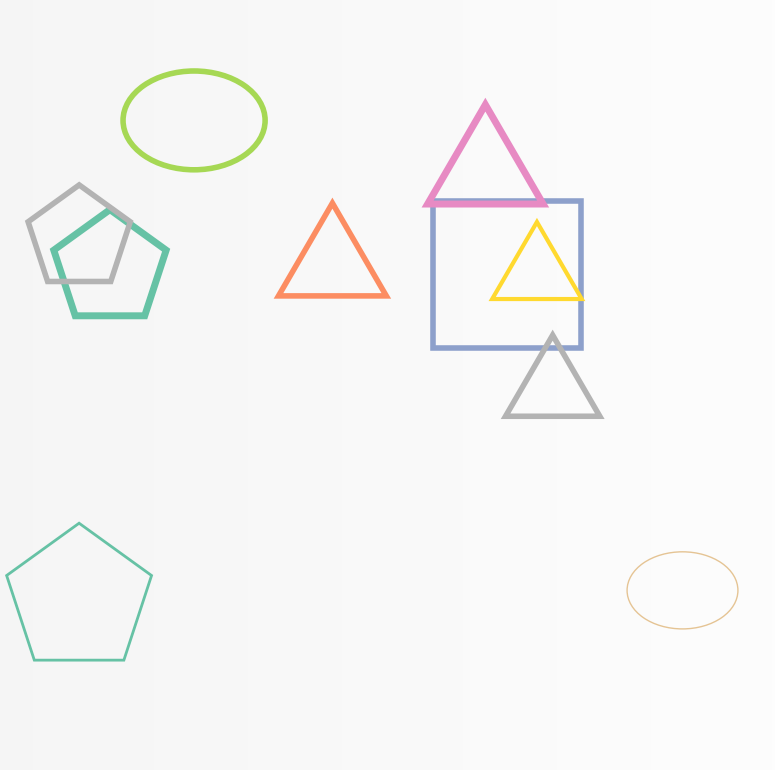[{"shape": "pentagon", "thickness": 1, "radius": 0.49, "center": [0.102, 0.222]}, {"shape": "pentagon", "thickness": 2.5, "radius": 0.38, "center": [0.142, 0.652]}, {"shape": "triangle", "thickness": 2, "radius": 0.4, "center": [0.429, 0.656]}, {"shape": "square", "thickness": 2, "radius": 0.48, "center": [0.654, 0.644]}, {"shape": "triangle", "thickness": 2.5, "radius": 0.43, "center": [0.626, 0.778]}, {"shape": "oval", "thickness": 2, "radius": 0.46, "center": [0.25, 0.844]}, {"shape": "triangle", "thickness": 1.5, "radius": 0.33, "center": [0.693, 0.645]}, {"shape": "oval", "thickness": 0.5, "radius": 0.36, "center": [0.881, 0.233]}, {"shape": "pentagon", "thickness": 2, "radius": 0.35, "center": [0.102, 0.691]}, {"shape": "triangle", "thickness": 2, "radius": 0.35, "center": [0.713, 0.495]}]